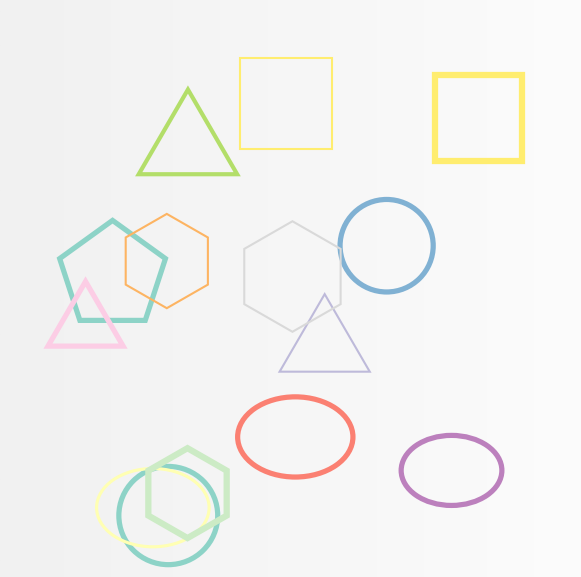[{"shape": "circle", "thickness": 2.5, "radius": 0.43, "center": [0.29, 0.106]}, {"shape": "pentagon", "thickness": 2.5, "radius": 0.48, "center": [0.194, 0.522]}, {"shape": "oval", "thickness": 1.5, "radius": 0.48, "center": [0.263, 0.12]}, {"shape": "triangle", "thickness": 1, "radius": 0.45, "center": [0.559, 0.4]}, {"shape": "oval", "thickness": 2.5, "radius": 0.5, "center": [0.508, 0.243]}, {"shape": "circle", "thickness": 2.5, "radius": 0.4, "center": [0.665, 0.574]}, {"shape": "hexagon", "thickness": 1, "radius": 0.41, "center": [0.287, 0.547]}, {"shape": "triangle", "thickness": 2, "radius": 0.49, "center": [0.323, 0.746]}, {"shape": "triangle", "thickness": 2.5, "radius": 0.37, "center": [0.147, 0.437]}, {"shape": "hexagon", "thickness": 1, "radius": 0.48, "center": [0.503, 0.52]}, {"shape": "oval", "thickness": 2.5, "radius": 0.43, "center": [0.777, 0.185]}, {"shape": "hexagon", "thickness": 3, "radius": 0.39, "center": [0.323, 0.145]}, {"shape": "square", "thickness": 1, "radius": 0.4, "center": [0.493, 0.82]}, {"shape": "square", "thickness": 3, "radius": 0.38, "center": [0.823, 0.795]}]